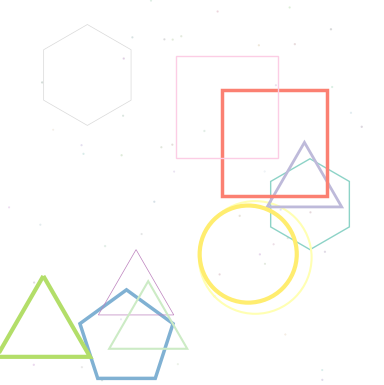[{"shape": "hexagon", "thickness": 1, "radius": 0.59, "center": [0.805, 0.47]}, {"shape": "circle", "thickness": 1.5, "radius": 0.73, "center": [0.663, 0.331]}, {"shape": "triangle", "thickness": 2, "radius": 0.56, "center": [0.791, 0.518]}, {"shape": "square", "thickness": 2.5, "radius": 0.69, "center": [0.713, 0.628]}, {"shape": "pentagon", "thickness": 2.5, "radius": 0.64, "center": [0.329, 0.12]}, {"shape": "triangle", "thickness": 3, "radius": 0.7, "center": [0.113, 0.143]}, {"shape": "square", "thickness": 1, "radius": 0.66, "center": [0.59, 0.722]}, {"shape": "hexagon", "thickness": 0.5, "radius": 0.66, "center": [0.227, 0.805]}, {"shape": "triangle", "thickness": 0.5, "radius": 0.57, "center": [0.353, 0.239]}, {"shape": "triangle", "thickness": 1.5, "radius": 0.59, "center": [0.385, 0.153]}, {"shape": "circle", "thickness": 3, "radius": 0.63, "center": [0.645, 0.34]}]